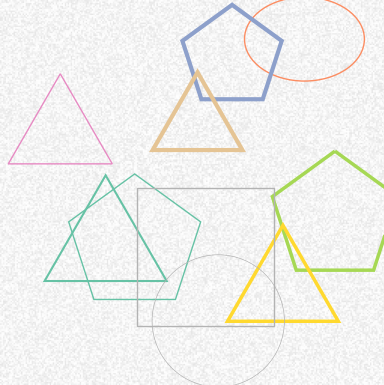[{"shape": "pentagon", "thickness": 1, "radius": 0.9, "center": [0.35, 0.368]}, {"shape": "triangle", "thickness": 1.5, "radius": 0.92, "center": [0.274, 0.362]}, {"shape": "oval", "thickness": 1, "radius": 0.78, "center": [0.791, 0.898]}, {"shape": "pentagon", "thickness": 3, "radius": 0.68, "center": [0.603, 0.852]}, {"shape": "triangle", "thickness": 1, "radius": 0.78, "center": [0.157, 0.652]}, {"shape": "pentagon", "thickness": 2.5, "radius": 0.85, "center": [0.87, 0.437]}, {"shape": "triangle", "thickness": 2.5, "radius": 0.83, "center": [0.735, 0.249]}, {"shape": "triangle", "thickness": 3, "radius": 0.67, "center": [0.513, 0.678]}, {"shape": "circle", "thickness": 0.5, "radius": 0.86, "center": [0.567, 0.166]}, {"shape": "square", "thickness": 1, "radius": 0.89, "center": [0.534, 0.332]}]